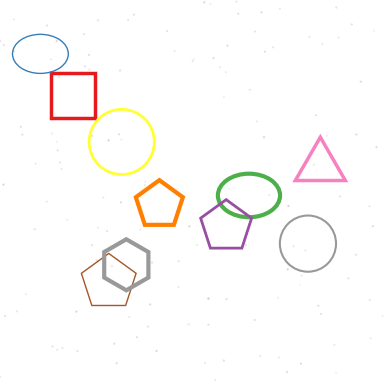[{"shape": "square", "thickness": 2.5, "radius": 0.29, "center": [0.189, 0.752]}, {"shape": "oval", "thickness": 1, "radius": 0.36, "center": [0.105, 0.86]}, {"shape": "oval", "thickness": 3, "radius": 0.4, "center": [0.647, 0.492]}, {"shape": "pentagon", "thickness": 2, "radius": 0.35, "center": [0.587, 0.412]}, {"shape": "pentagon", "thickness": 3, "radius": 0.32, "center": [0.414, 0.468]}, {"shape": "circle", "thickness": 2, "radius": 0.42, "center": [0.316, 0.631]}, {"shape": "pentagon", "thickness": 1, "radius": 0.37, "center": [0.282, 0.267]}, {"shape": "triangle", "thickness": 2.5, "radius": 0.38, "center": [0.832, 0.569]}, {"shape": "hexagon", "thickness": 3, "radius": 0.33, "center": [0.328, 0.312]}, {"shape": "circle", "thickness": 1.5, "radius": 0.36, "center": [0.8, 0.367]}]